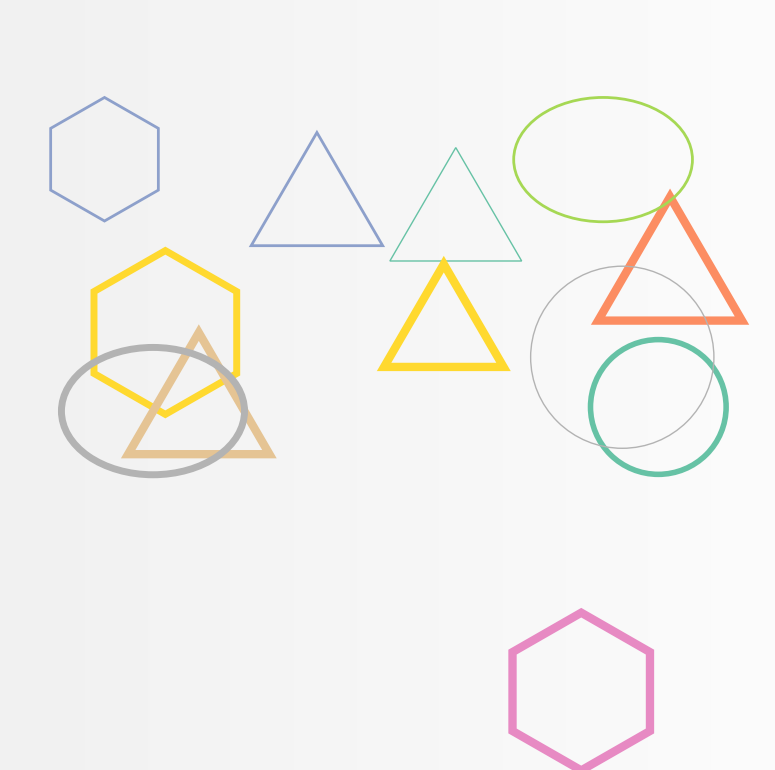[{"shape": "triangle", "thickness": 0.5, "radius": 0.49, "center": [0.588, 0.71]}, {"shape": "circle", "thickness": 2, "radius": 0.44, "center": [0.849, 0.471]}, {"shape": "triangle", "thickness": 3, "radius": 0.54, "center": [0.865, 0.637]}, {"shape": "triangle", "thickness": 1, "radius": 0.49, "center": [0.409, 0.73]}, {"shape": "hexagon", "thickness": 1, "radius": 0.4, "center": [0.135, 0.793]}, {"shape": "hexagon", "thickness": 3, "radius": 0.51, "center": [0.75, 0.102]}, {"shape": "oval", "thickness": 1, "radius": 0.58, "center": [0.778, 0.793]}, {"shape": "hexagon", "thickness": 2.5, "radius": 0.53, "center": [0.213, 0.568]}, {"shape": "triangle", "thickness": 3, "radius": 0.44, "center": [0.573, 0.568]}, {"shape": "triangle", "thickness": 3, "radius": 0.53, "center": [0.257, 0.463]}, {"shape": "circle", "thickness": 0.5, "radius": 0.59, "center": [0.803, 0.536]}, {"shape": "oval", "thickness": 2.5, "radius": 0.59, "center": [0.197, 0.466]}]